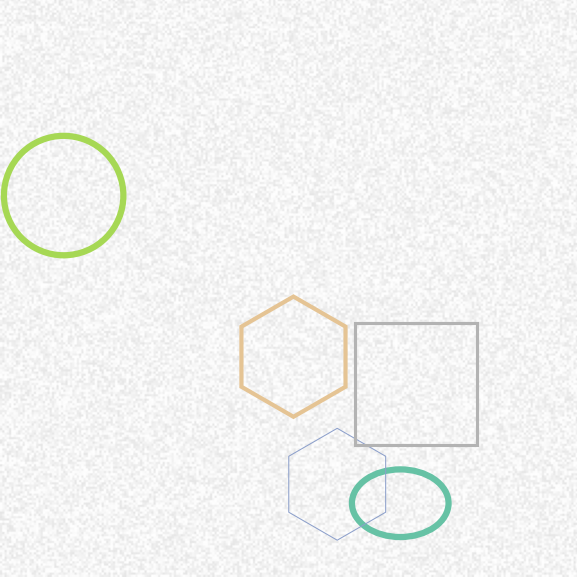[{"shape": "oval", "thickness": 3, "radius": 0.42, "center": [0.693, 0.128]}, {"shape": "hexagon", "thickness": 0.5, "radius": 0.48, "center": [0.584, 0.161]}, {"shape": "circle", "thickness": 3, "radius": 0.52, "center": [0.11, 0.661]}, {"shape": "hexagon", "thickness": 2, "radius": 0.52, "center": [0.508, 0.381]}, {"shape": "square", "thickness": 1.5, "radius": 0.53, "center": [0.72, 0.334]}]